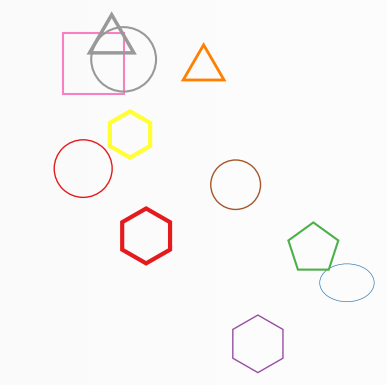[{"shape": "circle", "thickness": 1, "radius": 0.37, "center": [0.215, 0.562]}, {"shape": "hexagon", "thickness": 3, "radius": 0.36, "center": [0.377, 0.387]}, {"shape": "oval", "thickness": 0.5, "radius": 0.35, "center": [0.895, 0.266]}, {"shape": "pentagon", "thickness": 1.5, "radius": 0.34, "center": [0.809, 0.354]}, {"shape": "hexagon", "thickness": 1, "radius": 0.37, "center": [0.666, 0.107]}, {"shape": "triangle", "thickness": 2, "radius": 0.3, "center": [0.525, 0.823]}, {"shape": "hexagon", "thickness": 3, "radius": 0.3, "center": [0.335, 0.651]}, {"shape": "circle", "thickness": 1, "radius": 0.32, "center": [0.608, 0.52]}, {"shape": "square", "thickness": 1.5, "radius": 0.4, "center": [0.241, 0.836]}, {"shape": "triangle", "thickness": 2.5, "radius": 0.33, "center": [0.288, 0.896]}, {"shape": "circle", "thickness": 1.5, "radius": 0.42, "center": [0.319, 0.846]}]